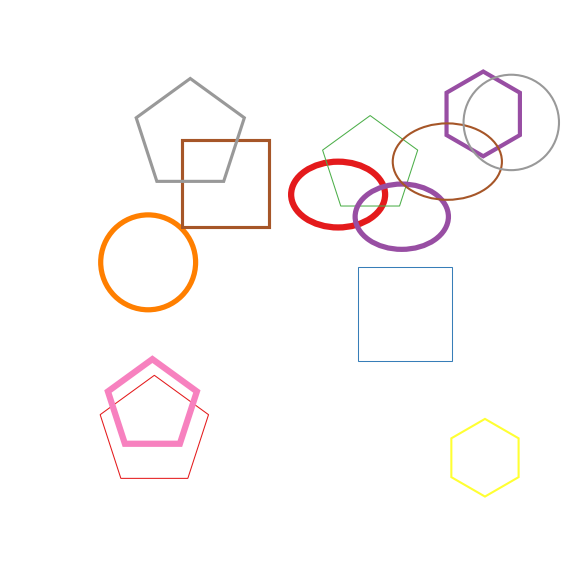[{"shape": "oval", "thickness": 3, "radius": 0.41, "center": [0.585, 0.662]}, {"shape": "pentagon", "thickness": 0.5, "radius": 0.49, "center": [0.267, 0.251]}, {"shape": "square", "thickness": 0.5, "radius": 0.41, "center": [0.701, 0.456]}, {"shape": "pentagon", "thickness": 0.5, "radius": 0.43, "center": [0.641, 0.712]}, {"shape": "hexagon", "thickness": 2, "radius": 0.37, "center": [0.837, 0.802]}, {"shape": "oval", "thickness": 2.5, "radius": 0.4, "center": [0.696, 0.624]}, {"shape": "circle", "thickness": 2.5, "radius": 0.41, "center": [0.257, 0.545]}, {"shape": "hexagon", "thickness": 1, "radius": 0.34, "center": [0.84, 0.207]}, {"shape": "oval", "thickness": 1, "radius": 0.47, "center": [0.775, 0.719]}, {"shape": "square", "thickness": 1.5, "radius": 0.38, "center": [0.39, 0.682]}, {"shape": "pentagon", "thickness": 3, "radius": 0.4, "center": [0.264, 0.296]}, {"shape": "circle", "thickness": 1, "radius": 0.41, "center": [0.885, 0.787]}, {"shape": "pentagon", "thickness": 1.5, "radius": 0.49, "center": [0.329, 0.765]}]